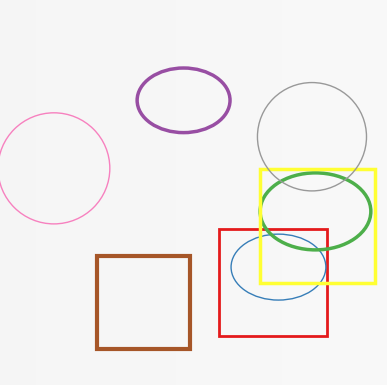[{"shape": "square", "thickness": 2, "radius": 0.69, "center": [0.705, 0.266]}, {"shape": "oval", "thickness": 1, "radius": 0.61, "center": [0.719, 0.306]}, {"shape": "oval", "thickness": 2.5, "radius": 0.71, "center": [0.814, 0.451]}, {"shape": "oval", "thickness": 2.5, "radius": 0.6, "center": [0.474, 0.739]}, {"shape": "square", "thickness": 2.5, "radius": 0.74, "center": [0.819, 0.412]}, {"shape": "square", "thickness": 3, "radius": 0.6, "center": [0.371, 0.215]}, {"shape": "circle", "thickness": 1, "radius": 0.72, "center": [0.139, 0.563]}, {"shape": "circle", "thickness": 1, "radius": 0.7, "center": [0.805, 0.645]}]